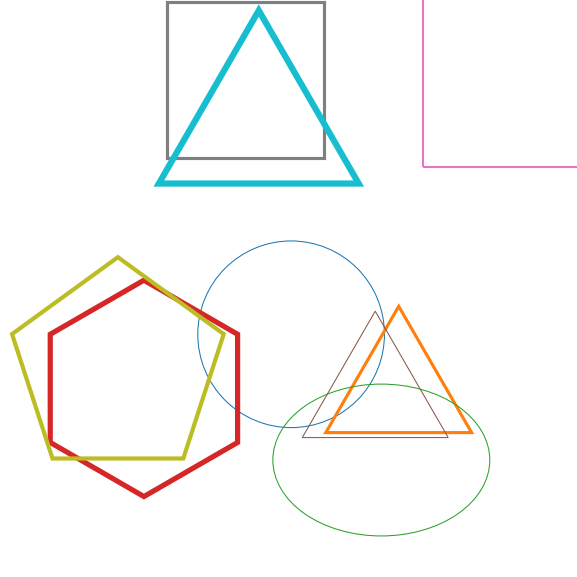[{"shape": "circle", "thickness": 0.5, "radius": 0.81, "center": [0.504, 0.42]}, {"shape": "triangle", "thickness": 1.5, "radius": 0.73, "center": [0.69, 0.323]}, {"shape": "oval", "thickness": 0.5, "radius": 0.94, "center": [0.66, 0.203]}, {"shape": "hexagon", "thickness": 2.5, "radius": 0.94, "center": [0.249, 0.327]}, {"shape": "triangle", "thickness": 0.5, "radius": 0.73, "center": [0.65, 0.314]}, {"shape": "square", "thickness": 1, "radius": 0.83, "center": [0.899, 0.876]}, {"shape": "square", "thickness": 1.5, "radius": 0.68, "center": [0.425, 0.861]}, {"shape": "pentagon", "thickness": 2, "radius": 0.96, "center": [0.204, 0.361]}, {"shape": "triangle", "thickness": 3, "radius": 1.0, "center": [0.448, 0.781]}]